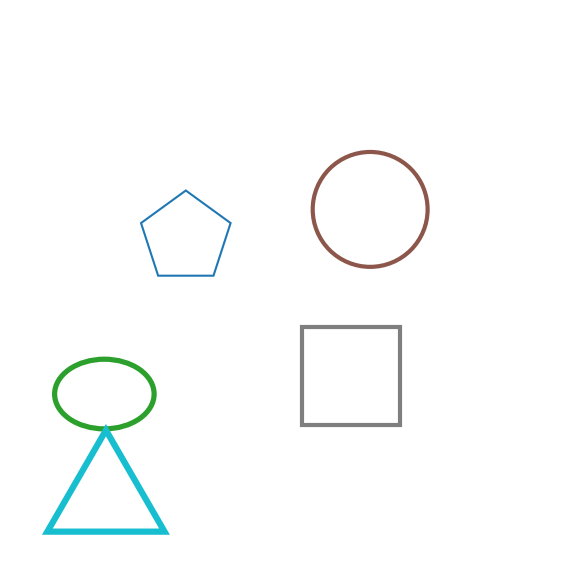[{"shape": "pentagon", "thickness": 1, "radius": 0.41, "center": [0.322, 0.588]}, {"shape": "oval", "thickness": 2.5, "radius": 0.43, "center": [0.181, 0.317]}, {"shape": "circle", "thickness": 2, "radius": 0.5, "center": [0.641, 0.637]}, {"shape": "square", "thickness": 2, "radius": 0.42, "center": [0.608, 0.348]}, {"shape": "triangle", "thickness": 3, "radius": 0.59, "center": [0.183, 0.137]}]